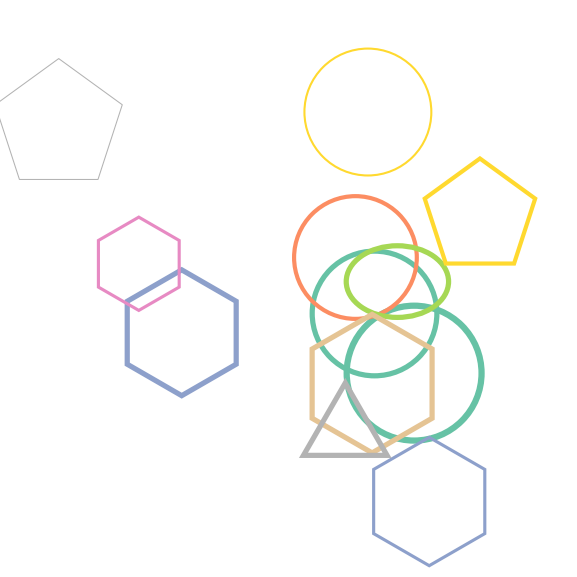[{"shape": "circle", "thickness": 2.5, "radius": 0.54, "center": [0.649, 0.456]}, {"shape": "circle", "thickness": 3, "radius": 0.58, "center": [0.717, 0.353]}, {"shape": "circle", "thickness": 2, "radius": 0.53, "center": [0.615, 0.553]}, {"shape": "hexagon", "thickness": 2.5, "radius": 0.54, "center": [0.315, 0.423]}, {"shape": "hexagon", "thickness": 1.5, "radius": 0.56, "center": [0.743, 0.131]}, {"shape": "hexagon", "thickness": 1.5, "radius": 0.4, "center": [0.24, 0.542]}, {"shape": "oval", "thickness": 2.5, "radius": 0.44, "center": [0.688, 0.512]}, {"shape": "pentagon", "thickness": 2, "radius": 0.5, "center": [0.831, 0.624]}, {"shape": "circle", "thickness": 1, "radius": 0.55, "center": [0.637, 0.805]}, {"shape": "hexagon", "thickness": 2.5, "radius": 0.6, "center": [0.644, 0.335]}, {"shape": "pentagon", "thickness": 0.5, "radius": 0.58, "center": [0.102, 0.782]}, {"shape": "triangle", "thickness": 2.5, "radius": 0.42, "center": [0.598, 0.252]}]